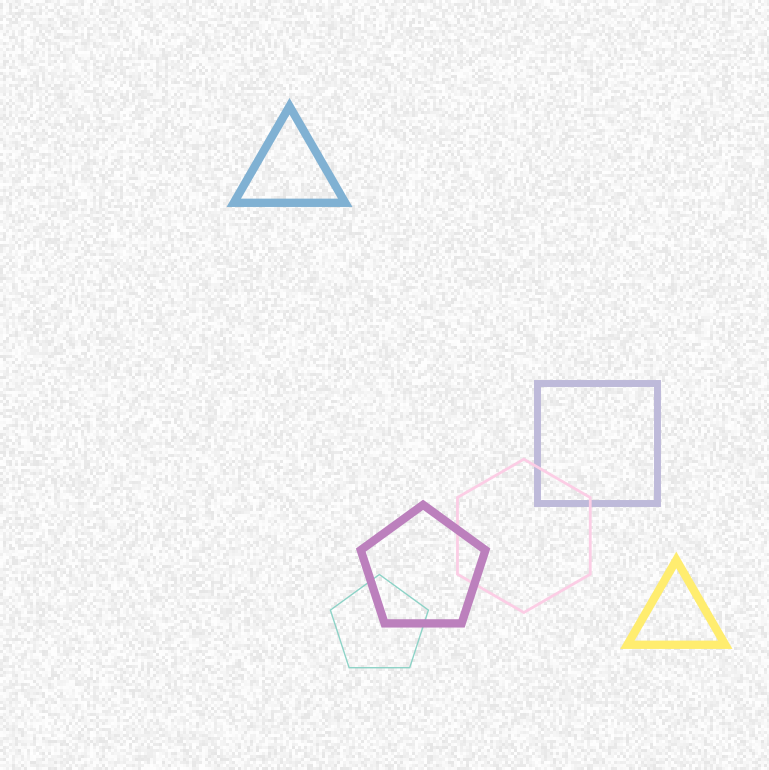[{"shape": "pentagon", "thickness": 0.5, "radius": 0.33, "center": [0.493, 0.187]}, {"shape": "square", "thickness": 2.5, "radius": 0.39, "center": [0.775, 0.424]}, {"shape": "triangle", "thickness": 3, "radius": 0.42, "center": [0.376, 0.778]}, {"shape": "hexagon", "thickness": 1, "radius": 0.5, "center": [0.68, 0.304]}, {"shape": "pentagon", "thickness": 3, "radius": 0.43, "center": [0.549, 0.259]}, {"shape": "triangle", "thickness": 3, "radius": 0.37, "center": [0.878, 0.199]}]